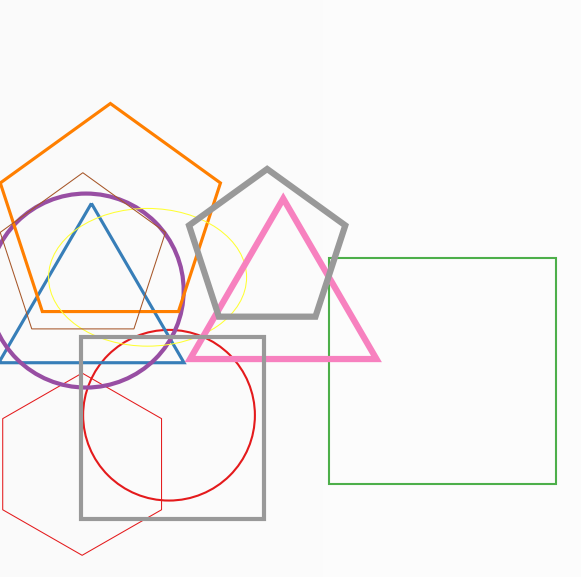[{"shape": "circle", "thickness": 1, "radius": 0.74, "center": [0.291, 0.28]}, {"shape": "hexagon", "thickness": 0.5, "radius": 0.79, "center": [0.141, 0.195]}, {"shape": "triangle", "thickness": 1.5, "radius": 0.92, "center": [0.157, 0.463]}, {"shape": "square", "thickness": 1, "radius": 0.98, "center": [0.761, 0.357]}, {"shape": "circle", "thickness": 2, "radius": 0.84, "center": [0.148, 0.496]}, {"shape": "pentagon", "thickness": 1.5, "radius": 1.0, "center": [0.19, 0.621]}, {"shape": "oval", "thickness": 0.5, "radius": 0.85, "center": [0.254, 0.519]}, {"shape": "pentagon", "thickness": 0.5, "radius": 0.75, "center": [0.143, 0.551]}, {"shape": "triangle", "thickness": 3, "radius": 0.93, "center": [0.487, 0.47]}, {"shape": "square", "thickness": 2, "radius": 0.79, "center": [0.296, 0.258]}, {"shape": "pentagon", "thickness": 3, "radius": 0.71, "center": [0.46, 0.565]}]